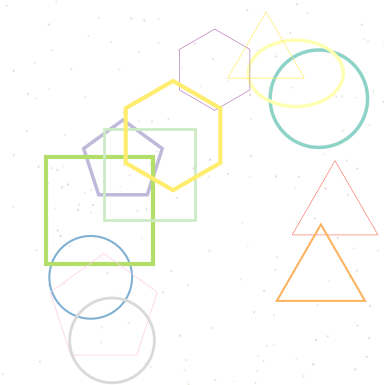[{"shape": "circle", "thickness": 2.5, "radius": 0.63, "center": [0.828, 0.744]}, {"shape": "oval", "thickness": 2.5, "radius": 0.62, "center": [0.768, 0.81]}, {"shape": "pentagon", "thickness": 2.5, "radius": 0.54, "center": [0.319, 0.581]}, {"shape": "triangle", "thickness": 0.5, "radius": 0.64, "center": [0.87, 0.454]}, {"shape": "circle", "thickness": 1.5, "radius": 0.54, "center": [0.236, 0.28]}, {"shape": "triangle", "thickness": 1.5, "radius": 0.66, "center": [0.834, 0.285]}, {"shape": "square", "thickness": 3, "radius": 0.7, "center": [0.258, 0.452]}, {"shape": "pentagon", "thickness": 0.5, "radius": 0.73, "center": [0.27, 0.196]}, {"shape": "circle", "thickness": 2, "radius": 0.55, "center": [0.291, 0.116]}, {"shape": "hexagon", "thickness": 0.5, "radius": 0.53, "center": [0.558, 0.819]}, {"shape": "square", "thickness": 2, "radius": 0.59, "center": [0.389, 0.546]}, {"shape": "hexagon", "thickness": 3, "radius": 0.71, "center": [0.449, 0.648]}, {"shape": "triangle", "thickness": 0.5, "radius": 0.57, "center": [0.691, 0.854]}]